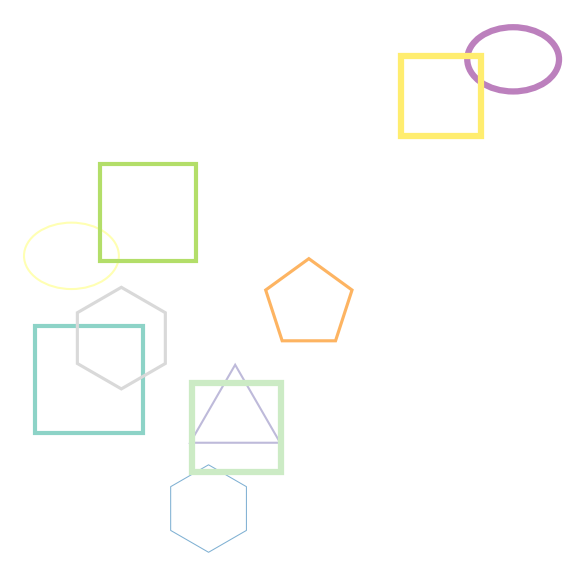[{"shape": "square", "thickness": 2, "radius": 0.47, "center": [0.154, 0.342]}, {"shape": "oval", "thickness": 1, "radius": 0.41, "center": [0.124, 0.556]}, {"shape": "triangle", "thickness": 1, "radius": 0.45, "center": [0.407, 0.277]}, {"shape": "hexagon", "thickness": 0.5, "radius": 0.38, "center": [0.361, 0.119]}, {"shape": "pentagon", "thickness": 1.5, "radius": 0.39, "center": [0.535, 0.473]}, {"shape": "square", "thickness": 2, "radius": 0.42, "center": [0.256, 0.631]}, {"shape": "hexagon", "thickness": 1.5, "radius": 0.44, "center": [0.21, 0.414]}, {"shape": "oval", "thickness": 3, "radius": 0.4, "center": [0.889, 0.896]}, {"shape": "square", "thickness": 3, "radius": 0.38, "center": [0.41, 0.259]}, {"shape": "square", "thickness": 3, "radius": 0.35, "center": [0.764, 0.833]}]